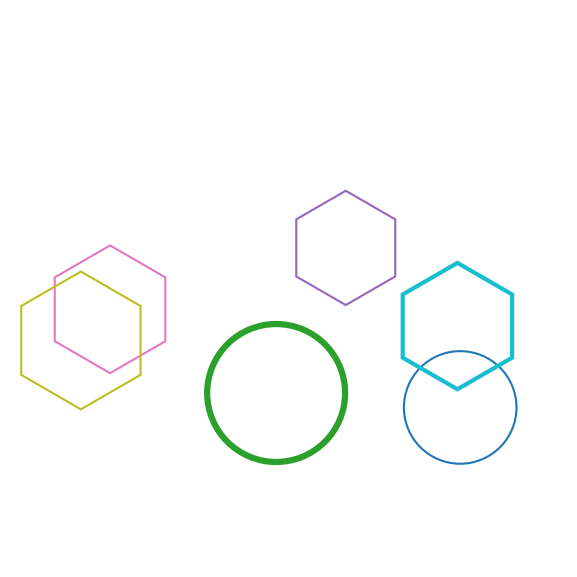[{"shape": "circle", "thickness": 1, "radius": 0.49, "center": [0.797, 0.294]}, {"shape": "circle", "thickness": 3, "radius": 0.6, "center": [0.478, 0.319]}, {"shape": "hexagon", "thickness": 1, "radius": 0.49, "center": [0.599, 0.57]}, {"shape": "hexagon", "thickness": 1, "radius": 0.55, "center": [0.191, 0.464]}, {"shape": "hexagon", "thickness": 1, "radius": 0.6, "center": [0.14, 0.41]}, {"shape": "hexagon", "thickness": 2, "radius": 0.55, "center": [0.792, 0.435]}]